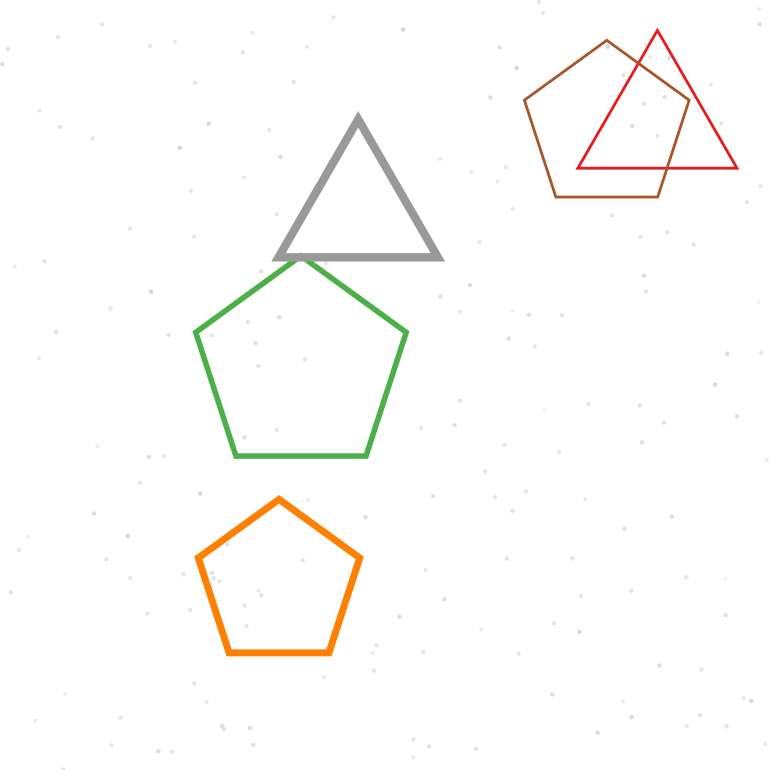[{"shape": "triangle", "thickness": 1, "radius": 0.6, "center": [0.854, 0.841]}, {"shape": "pentagon", "thickness": 2, "radius": 0.72, "center": [0.391, 0.524]}, {"shape": "pentagon", "thickness": 2.5, "radius": 0.55, "center": [0.362, 0.241]}, {"shape": "pentagon", "thickness": 1, "radius": 0.56, "center": [0.788, 0.835]}, {"shape": "triangle", "thickness": 3, "radius": 0.6, "center": [0.465, 0.726]}]